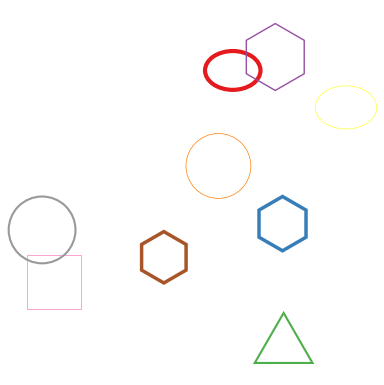[{"shape": "oval", "thickness": 3, "radius": 0.36, "center": [0.605, 0.817]}, {"shape": "hexagon", "thickness": 2.5, "radius": 0.35, "center": [0.734, 0.419]}, {"shape": "triangle", "thickness": 1.5, "radius": 0.43, "center": [0.737, 0.101]}, {"shape": "hexagon", "thickness": 1, "radius": 0.43, "center": [0.715, 0.852]}, {"shape": "circle", "thickness": 0.5, "radius": 0.42, "center": [0.567, 0.569]}, {"shape": "oval", "thickness": 0.5, "radius": 0.4, "center": [0.899, 0.721]}, {"shape": "hexagon", "thickness": 2.5, "radius": 0.33, "center": [0.426, 0.332]}, {"shape": "square", "thickness": 0.5, "radius": 0.35, "center": [0.14, 0.269]}, {"shape": "circle", "thickness": 1.5, "radius": 0.43, "center": [0.109, 0.403]}]